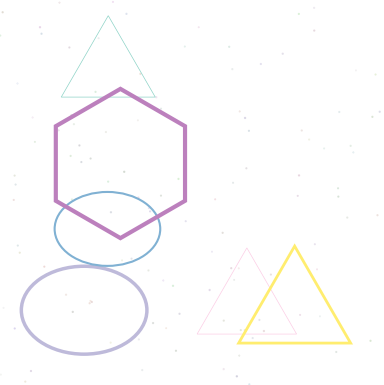[{"shape": "triangle", "thickness": 0.5, "radius": 0.7, "center": [0.281, 0.818]}, {"shape": "oval", "thickness": 2.5, "radius": 0.82, "center": [0.219, 0.194]}, {"shape": "oval", "thickness": 1.5, "radius": 0.69, "center": [0.279, 0.405]}, {"shape": "triangle", "thickness": 0.5, "radius": 0.75, "center": [0.641, 0.207]}, {"shape": "hexagon", "thickness": 3, "radius": 0.97, "center": [0.313, 0.575]}, {"shape": "triangle", "thickness": 2, "radius": 0.84, "center": [0.765, 0.193]}]